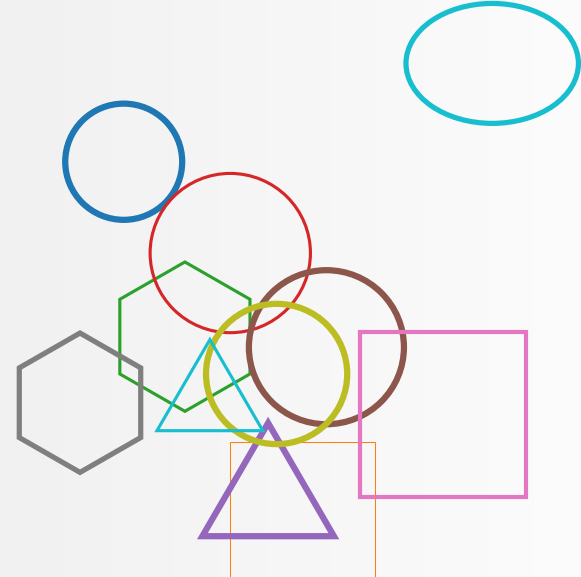[{"shape": "circle", "thickness": 3, "radius": 0.5, "center": [0.213, 0.719]}, {"shape": "square", "thickness": 0.5, "radius": 0.62, "center": [0.521, 0.108]}, {"shape": "hexagon", "thickness": 1.5, "radius": 0.65, "center": [0.318, 0.416]}, {"shape": "circle", "thickness": 1.5, "radius": 0.69, "center": [0.396, 0.561]}, {"shape": "triangle", "thickness": 3, "radius": 0.65, "center": [0.461, 0.136]}, {"shape": "circle", "thickness": 3, "radius": 0.67, "center": [0.562, 0.398]}, {"shape": "square", "thickness": 2, "radius": 0.71, "center": [0.762, 0.281]}, {"shape": "hexagon", "thickness": 2.5, "radius": 0.6, "center": [0.138, 0.302]}, {"shape": "circle", "thickness": 3, "radius": 0.61, "center": [0.476, 0.352]}, {"shape": "triangle", "thickness": 1.5, "radius": 0.53, "center": [0.361, 0.306]}, {"shape": "oval", "thickness": 2.5, "radius": 0.74, "center": [0.847, 0.889]}]